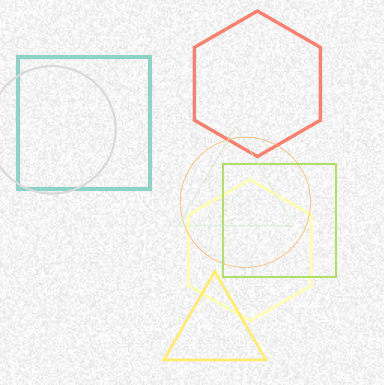[{"shape": "square", "thickness": 3, "radius": 0.86, "center": [0.218, 0.68]}, {"shape": "hexagon", "thickness": 2, "radius": 0.92, "center": [0.649, 0.35]}, {"shape": "hexagon", "thickness": 2.5, "radius": 0.94, "center": [0.669, 0.782]}, {"shape": "circle", "thickness": 0.5, "radius": 0.85, "center": [0.637, 0.474]}, {"shape": "square", "thickness": 1.5, "radius": 0.74, "center": [0.726, 0.428]}, {"shape": "circle", "thickness": 1.5, "radius": 0.83, "center": [0.135, 0.663]}, {"shape": "triangle", "thickness": 0.5, "radius": 0.87, "center": [0.613, 0.5]}, {"shape": "triangle", "thickness": 2, "radius": 0.76, "center": [0.558, 0.142]}]